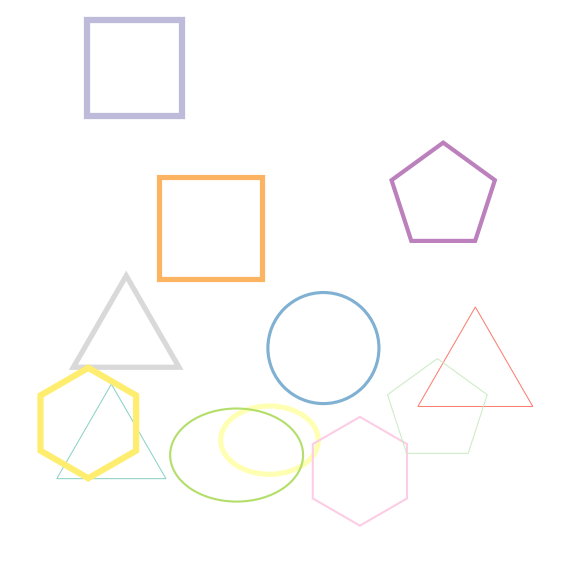[{"shape": "triangle", "thickness": 0.5, "radius": 0.55, "center": [0.193, 0.225]}, {"shape": "oval", "thickness": 2.5, "radius": 0.42, "center": [0.467, 0.237]}, {"shape": "square", "thickness": 3, "radius": 0.41, "center": [0.233, 0.882]}, {"shape": "triangle", "thickness": 0.5, "radius": 0.57, "center": [0.823, 0.353]}, {"shape": "circle", "thickness": 1.5, "radius": 0.48, "center": [0.56, 0.396]}, {"shape": "square", "thickness": 2.5, "radius": 0.44, "center": [0.365, 0.605]}, {"shape": "oval", "thickness": 1, "radius": 0.58, "center": [0.41, 0.211]}, {"shape": "hexagon", "thickness": 1, "radius": 0.47, "center": [0.623, 0.183]}, {"shape": "triangle", "thickness": 2.5, "radius": 0.53, "center": [0.219, 0.416]}, {"shape": "pentagon", "thickness": 2, "radius": 0.47, "center": [0.767, 0.658]}, {"shape": "pentagon", "thickness": 0.5, "radius": 0.45, "center": [0.757, 0.288]}, {"shape": "hexagon", "thickness": 3, "radius": 0.48, "center": [0.153, 0.267]}]